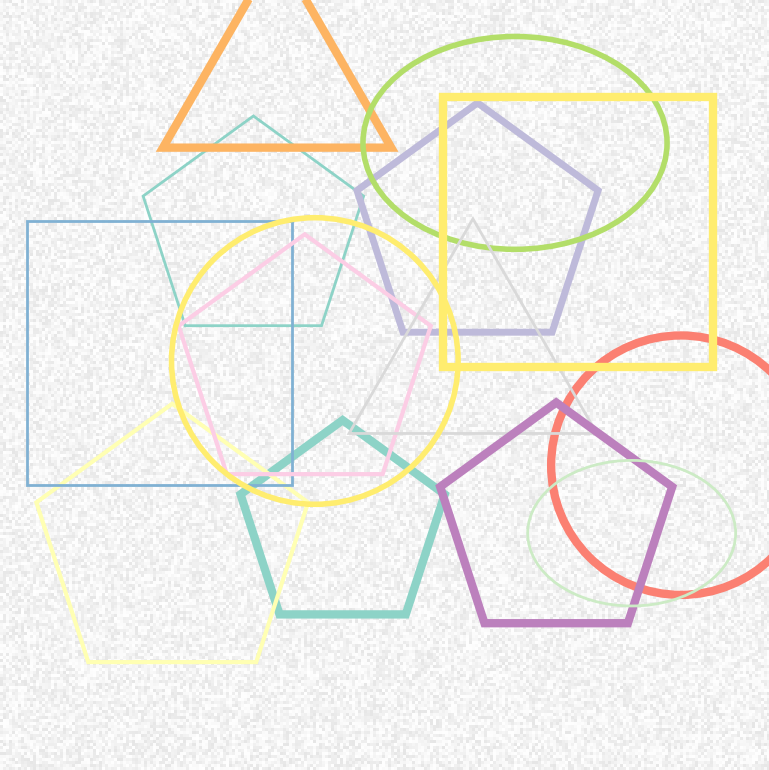[{"shape": "pentagon", "thickness": 1, "radius": 0.75, "center": [0.329, 0.699]}, {"shape": "pentagon", "thickness": 3, "radius": 0.7, "center": [0.445, 0.315]}, {"shape": "pentagon", "thickness": 1.5, "radius": 0.93, "center": [0.224, 0.29]}, {"shape": "pentagon", "thickness": 2.5, "radius": 0.82, "center": [0.62, 0.702]}, {"shape": "circle", "thickness": 3, "radius": 0.84, "center": [0.884, 0.396]}, {"shape": "square", "thickness": 1, "radius": 0.86, "center": [0.207, 0.541]}, {"shape": "triangle", "thickness": 3, "radius": 0.86, "center": [0.36, 0.894]}, {"shape": "oval", "thickness": 2, "radius": 0.99, "center": [0.669, 0.814]}, {"shape": "pentagon", "thickness": 1.5, "radius": 0.86, "center": [0.396, 0.524]}, {"shape": "triangle", "thickness": 1, "radius": 0.93, "center": [0.614, 0.53]}, {"shape": "pentagon", "thickness": 3, "radius": 0.79, "center": [0.722, 0.319]}, {"shape": "oval", "thickness": 1, "radius": 0.68, "center": [0.82, 0.308]}, {"shape": "square", "thickness": 3, "radius": 0.88, "center": [0.751, 0.698]}, {"shape": "circle", "thickness": 2, "radius": 0.93, "center": [0.409, 0.531]}]